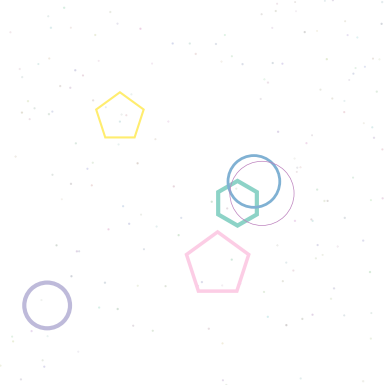[{"shape": "hexagon", "thickness": 3, "radius": 0.29, "center": [0.617, 0.472]}, {"shape": "circle", "thickness": 3, "radius": 0.3, "center": [0.122, 0.207]}, {"shape": "circle", "thickness": 2, "radius": 0.34, "center": [0.659, 0.529]}, {"shape": "pentagon", "thickness": 2.5, "radius": 0.42, "center": [0.565, 0.313]}, {"shape": "circle", "thickness": 0.5, "radius": 0.42, "center": [0.68, 0.498]}, {"shape": "pentagon", "thickness": 1.5, "radius": 0.32, "center": [0.311, 0.695]}]